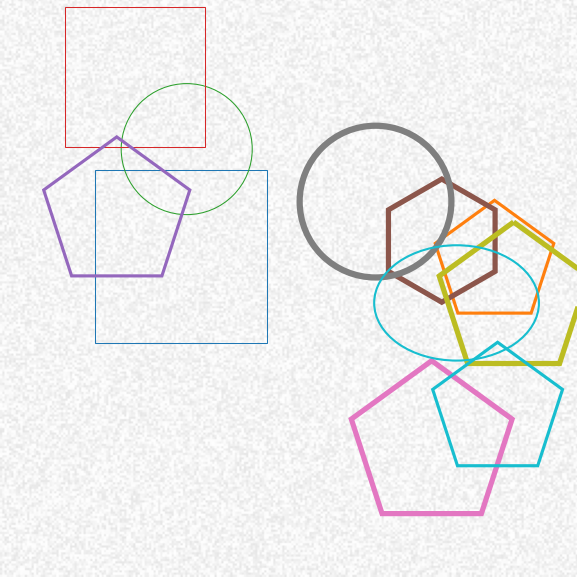[{"shape": "square", "thickness": 0.5, "radius": 0.75, "center": [0.314, 0.555]}, {"shape": "pentagon", "thickness": 1.5, "radius": 0.54, "center": [0.856, 0.544]}, {"shape": "circle", "thickness": 0.5, "radius": 0.57, "center": [0.323, 0.741]}, {"shape": "square", "thickness": 0.5, "radius": 0.61, "center": [0.234, 0.865]}, {"shape": "pentagon", "thickness": 1.5, "radius": 0.67, "center": [0.202, 0.629]}, {"shape": "hexagon", "thickness": 2.5, "radius": 0.53, "center": [0.765, 0.582]}, {"shape": "pentagon", "thickness": 2.5, "radius": 0.73, "center": [0.748, 0.228]}, {"shape": "circle", "thickness": 3, "radius": 0.66, "center": [0.65, 0.65]}, {"shape": "pentagon", "thickness": 2.5, "radius": 0.68, "center": [0.889, 0.479]}, {"shape": "pentagon", "thickness": 1.5, "radius": 0.59, "center": [0.862, 0.288]}, {"shape": "oval", "thickness": 1, "radius": 0.71, "center": [0.791, 0.475]}]